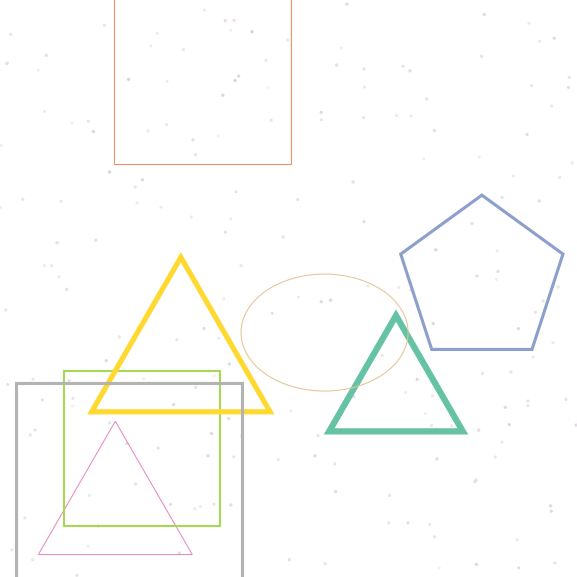[{"shape": "triangle", "thickness": 3, "radius": 0.67, "center": [0.686, 0.319]}, {"shape": "square", "thickness": 0.5, "radius": 0.77, "center": [0.35, 0.868]}, {"shape": "pentagon", "thickness": 1.5, "radius": 0.74, "center": [0.834, 0.514]}, {"shape": "triangle", "thickness": 0.5, "radius": 0.77, "center": [0.2, 0.116]}, {"shape": "square", "thickness": 1, "radius": 0.67, "center": [0.246, 0.222]}, {"shape": "triangle", "thickness": 2.5, "radius": 0.89, "center": [0.313, 0.375]}, {"shape": "oval", "thickness": 0.5, "radius": 0.72, "center": [0.562, 0.423]}, {"shape": "square", "thickness": 1.5, "radius": 0.98, "center": [0.223, 0.14]}]